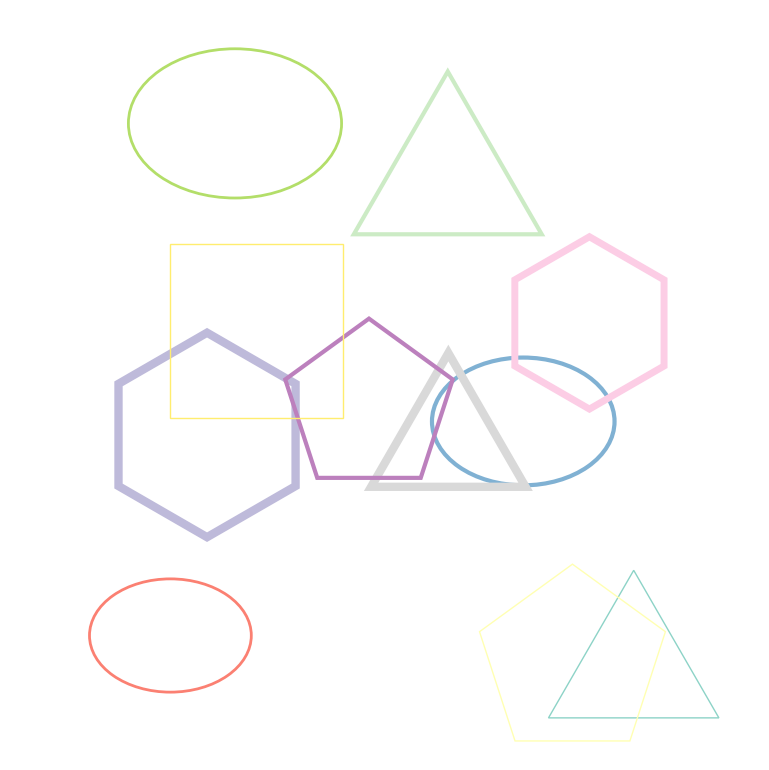[{"shape": "triangle", "thickness": 0.5, "radius": 0.64, "center": [0.823, 0.132]}, {"shape": "pentagon", "thickness": 0.5, "radius": 0.63, "center": [0.743, 0.14]}, {"shape": "hexagon", "thickness": 3, "radius": 0.66, "center": [0.269, 0.435]}, {"shape": "oval", "thickness": 1, "radius": 0.53, "center": [0.221, 0.175]}, {"shape": "oval", "thickness": 1.5, "radius": 0.59, "center": [0.68, 0.453]}, {"shape": "oval", "thickness": 1, "radius": 0.69, "center": [0.305, 0.84]}, {"shape": "hexagon", "thickness": 2.5, "radius": 0.56, "center": [0.766, 0.581]}, {"shape": "triangle", "thickness": 3, "radius": 0.58, "center": [0.582, 0.426]}, {"shape": "pentagon", "thickness": 1.5, "radius": 0.57, "center": [0.479, 0.472]}, {"shape": "triangle", "thickness": 1.5, "radius": 0.7, "center": [0.582, 0.766]}, {"shape": "square", "thickness": 0.5, "radius": 0.56, "center": [0.333, 0.57]}]